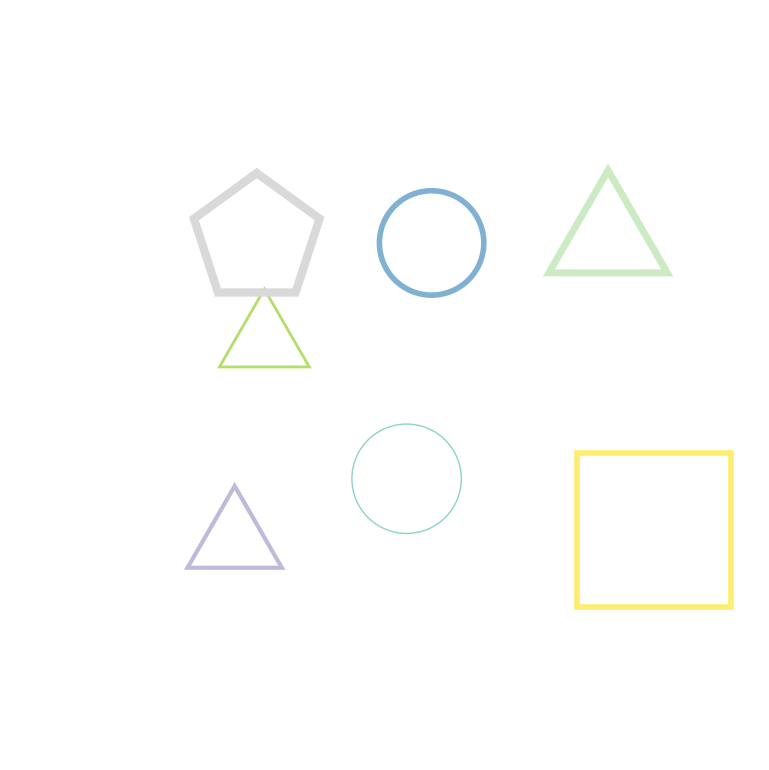[{"shape": "circle", "thickness": 0.5, "radius": 0.36, "center": [0.528, 0.378]}, {"shape": "triangle", "thickness": 1.5, "radius": 0.35, "center": [0.305, 0.298]}, {"shape": "circle", "thickness": 2, "radius": 0.34, "center": [0.561, 0.685]}, {"shape": "triangle", "thickness": 1, "radius": 0.34, "center": [0.343, 0.557]}, {"shape": "pentagon", "thickness": 3, "radius": 0.43, "center": [0.333, 0.69]}, {"shape": "triangle", "thickness": 2.5, "radius": 0.44, "center": [0.79, 0.69]}, {"shape": "square", "thickness": 2, "radius": 0.5, "center": [0.85, 0.312]}]